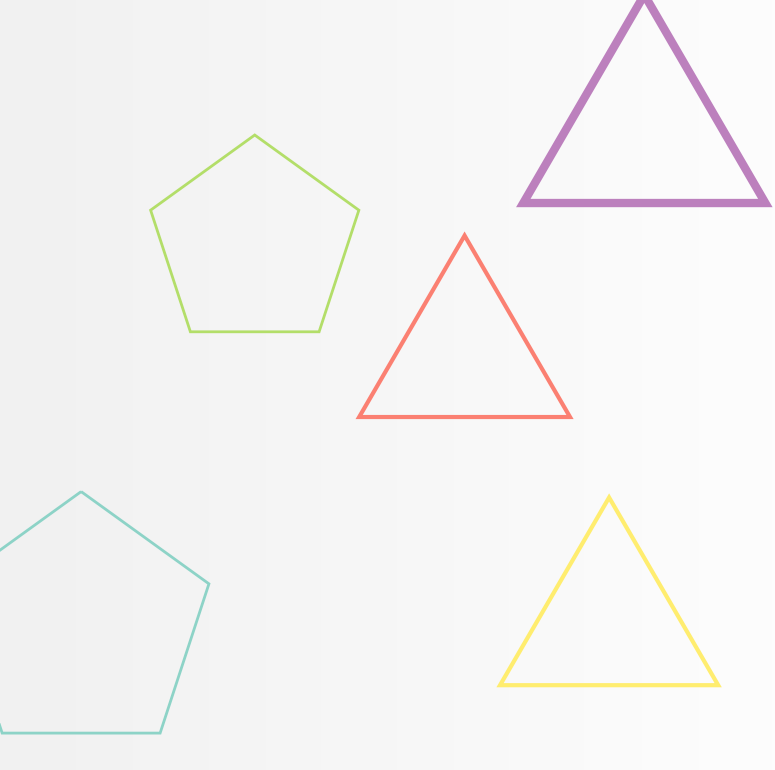[{"shape": "pentagon", "thickness": 1, "radius": 0.87, "center": [0.105, 0.188]}, {"shape": "triangle", "thickness": 1.5, "radius": 0.79, "center": [0.599, 0.537]}, {"shape": "pentagon", "thickness": 1, "radius": 0.71, "center": [0.329, 0.683]}, {"shape": "triangle", "thickness": 3, "radius": 0.9, "center": [0.831, 0.826]}, {"shape": "triangle", "thickness": 1.5, "radius": 0.81, "center": [0.786, 0.191]}]